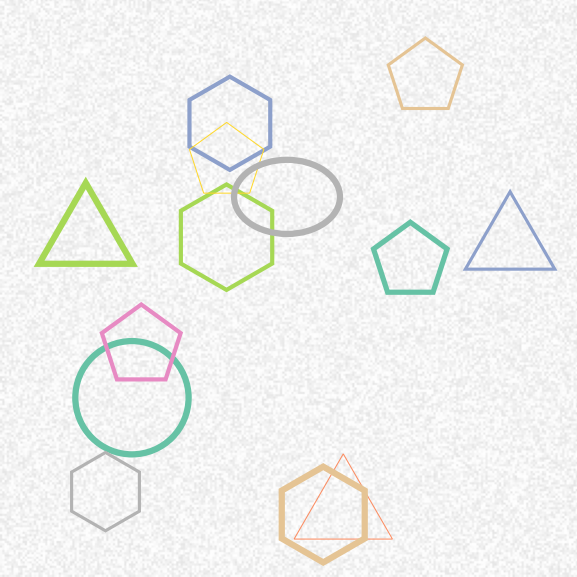[{"shape": "pentagon", "thickness": 2.5, "radius": 0.33, "center": [0.711, 0.547]}, {"shape": "circle", "thickness": 3, "radius": 0.49, "center": [0.228, 0.31]}, {"shape": "triangle", "thickness": 0.5, "radius": 0.49, "center": [0.594, 0.115]}, {"shape": "hexagon", "thickness": 2, "radius": 0.4, "center": [0.398, 0.786]}, {"shape": "triangle", "thickness": 1.5, "radius": 0.45, "center": [0.883, 0.578]}, {"shape": "pentagon", "thickness": 2, "radius": 0.36, "center": [0.245, 0.4]}, {"shape": "triangle", "thickness": 3, "radius": 0.47, "center": [0.149, 0.589]}, {"shape": "hexagon", "thickness": 2, "radius": 0.46, "center": [0.392, 0.588]}, {"shape": "pentagon", "thickness": 0.5, "radius": 0.34, "center": [0.392, 0.719]}, {"shape": "hexagon", "thickness": 3, "radius": 0.41, "center": [0.56, 0.108]}, {"shape": "pentagon", "thickness": 1.5, "radius": 0.34, "center": [0.737, 0.866]}, {"shape": "hexagon", "thickness": 1.5, "radius": 0.34, "center": [0.183, 0.148]}, {"shape": "oval", "thickness": 3, "radius": 0.46, "center": [0.497, 0.658]}]